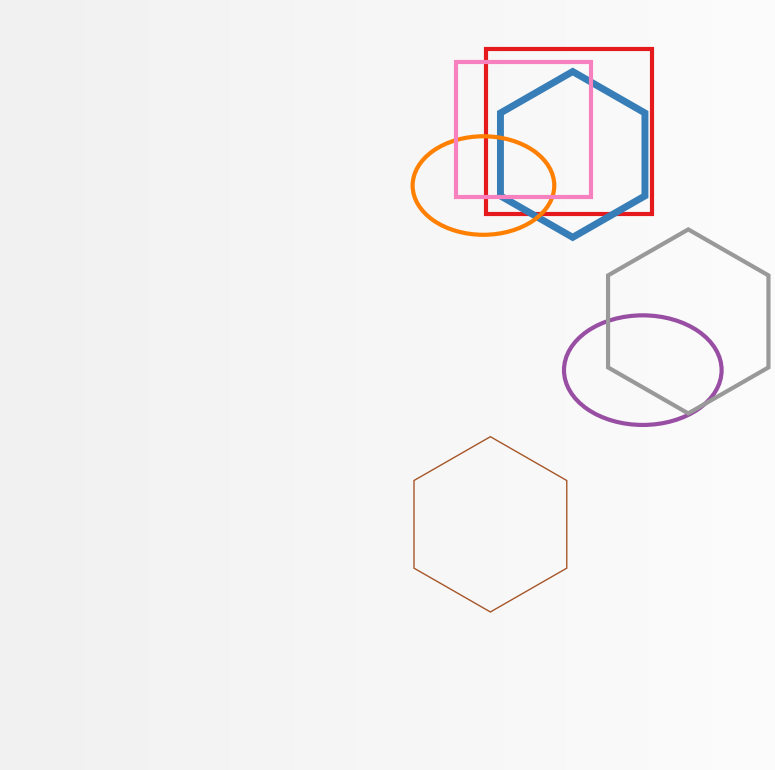[{"shape": "square", "thickness": 1.5, "radius": 0.54, "center": [0.734, 0.83]}, {"shape": "hexagon", "thickness": 2.5, "radius": 0.54, "center": [0.739, 0.799]}, {"shape": "oval", "thickness": 1.5, "radius": 0.51, "center": [0.829, 0.519]}, {"shape": "oval", "thickness": 1.5, "radius": 0.46, "center": [0.624, 0.759]}, {"shape": "hexagon", "thickness": 0.5, "radius": 0.57, "center": [0.633, 0.319]}, {"shape": "square", "thickness": 1.5, "radius": 0.44, "center": [0.676, 0.832]}, {"shape": "hexagon", "thickness": 1.5, "radius": 0.6, "center": [0.888, 0.583]}]